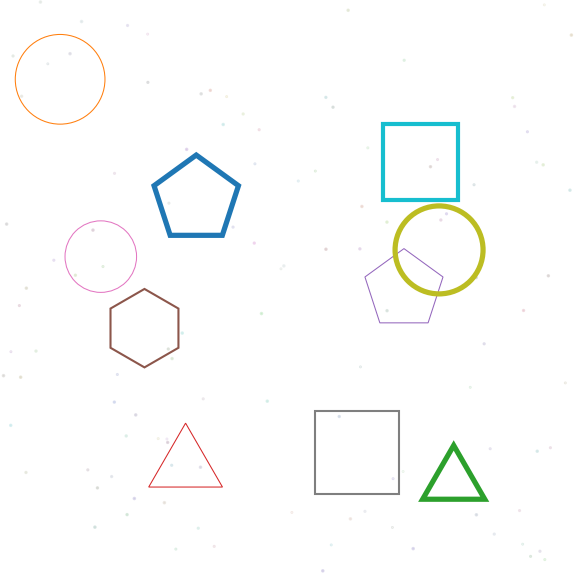[{"shape": "pentagon", "thickness": 2.5, "radius": 0.38, "center": [0.34, 0.654]}, {"shape": "circle", "thickness": 0.5, "radius": 0.39, "center": [0.104, 0.862]}, {"shape": "triangle", "thickness": 2.5, "radius": 0.31, "center": [0.786, 0.166]}, {"shape": "triangle", "thickness": 0.5, "radius": 0.37, "center": [0.321, 0.193]}, {"shape": "pentagon", "thickness": 0.5, "radius": 0.36, "center": [0.7, 0.498]}, {"shape": "hexagon", "thickness": 1, "radius": 0.34, "center": [0.25, 0.431]}, {"shape": "circle", "thickness": 0.5, "radius": 0.31, "center": [0.175, 0.555]}, {"shape": "square", "thickness": 1, "radius": 0.36, "center": [0.618, 0.216]}, {"shape": "circle", "thickness": 2.5, "radius": 0.38, "center": [0.76, 0.566]}, {"shape": "square", "thickness": 2, "radius": 0.33, "center": [0.728, 0.719]}]